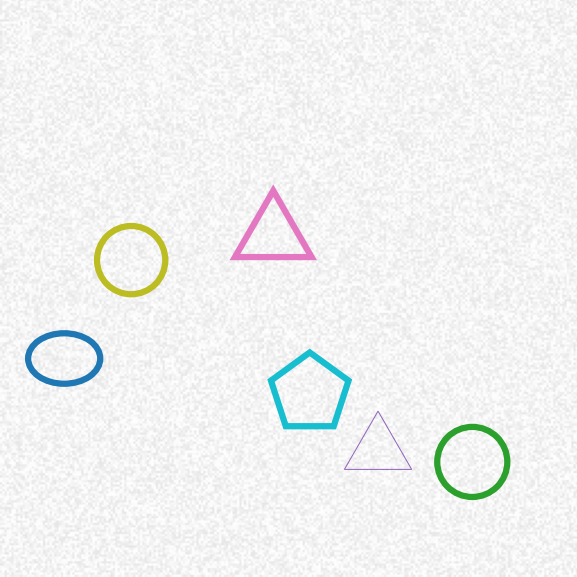[{"shape": "oval", "thickness": 3, "radius": 0.31, "center": [0.111, 0.378]}, {"shape": "circle", "thickness": 3, "radius": 0.3, "center": [0.818, 0.199]}, {"shape": "triangle", "thickness": 0.5, "radius": 0.34, "center": [0.655, 0.22]}, {"shape": "triangle", "thickness": 3, "radius": 0.38, "center": [0.473, 0.592]}, {"shape": "circle", "thickness": 3, "radius": 0.3, "center": [0.227, 0.549]}, {"shape": "pentagon", "thickness": 3, "radius": 0.35, "center": [0.536, 0.318]}]